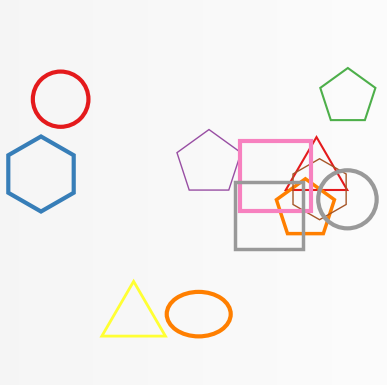[{"shape": "triangle", "thickness": 1.5, "radius": 0.46, "center": [0.817, 0.552]}, {"shape": "circle", "thickness": 3, "radius": 0.36, "center": [0.157, 0.742]}, {"shape": "hexagon", "thickness": 3, "radius": 0.49, "center": [0.106, 0.548]}, {"shape": "pentagon", "thickness": 1.5, "radius": 0.37, "center": [0.898, 0.749]}, {"shape": "pentagon", "thickness": 1, "radius": 0.43, "center": [0.539, 0.577]}, {"shape": "oval", "thickness": 3, "radius": 0.41, "center": [0.513, 0.184]}, {"shape": "pentagon", "thickness": 2.5, "radius": 0.39, "center": [0.788, 0.457]}, {"shape": "triangle", "thickness": 2, "radius": 0.47, "center": [0.345, 0.174]}, {"shape": "hexagon", "thickness": 1, "radius": 0.4, "center": [0.825, 0.508]}, {"shape": "square", "thickness": 3, "radius": 0.46, "center": [0.711, 0.543]}, {"shape": "circle", "thickness": 3, "radius": 0.38, "center": [0.897, 0.482]}, {"shape": "square", "thickness": 2.5, "radius": 0.44, "center": [0.695, 0.44]}]